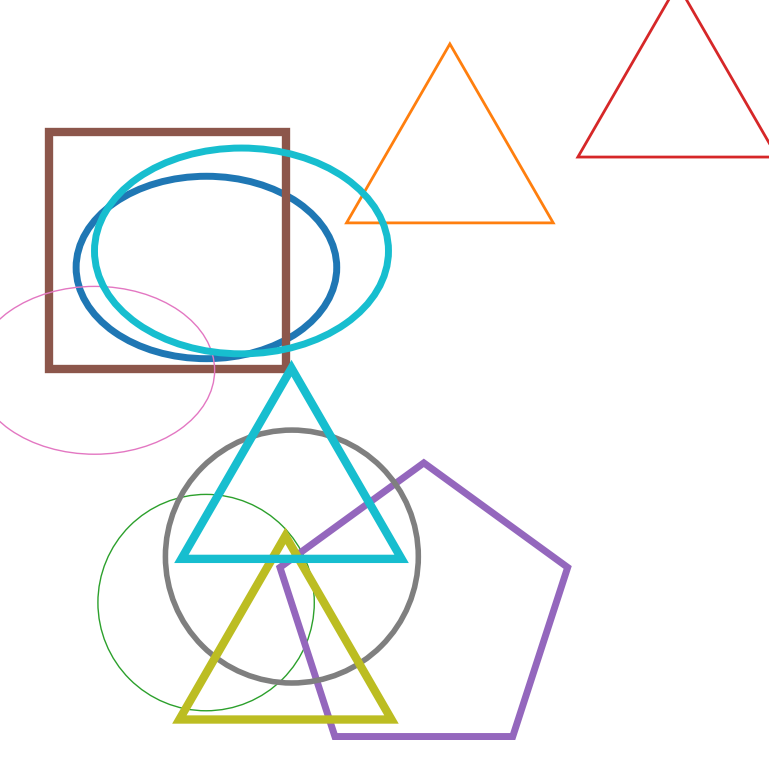[{"shape": "oval", "thickness": 2.5, "radius": 0.85, "center": [0.268, 0.653]}, {"shape": "triangle", "thickness": 1, "radius": 0.77, "center": [0.584, 0.788]}, {"shape": "circle", "thickness": 0.5, "radius": 0.7, "center": [0.268, 0.217]}, {"shape": "triangle", "thickness": 1, "radius": 0.75, "center": [0.88, 0.871]}, {"shape": "pentagon", "thickness": 2.5, "radius": 0.98, "center": [0.55, 0.202]}, {"shape": "square", "thickness": 3, "radius": 0.77, "center": [0.217, 0.675]}, {"shape": "oval", "thickness": 0.5, "radius": 0.78, "center": [0.123, 0.519]}, {"shape": "circle", "thickness": 2, "radius": 0.82, "center": [0.379, 0.277]}, {"shape": "triangle", "thickness": 3, "radius": 0.8, "center": [0.371, 0.145]}, {"shape": "oval", "thickness": 2.5, "radius": 0.95, "center": [0.314, 0.674]}, {"shape": "triangle", "thickness": 3, "radius": 0.83, "center": [0.379, 0.357]}]